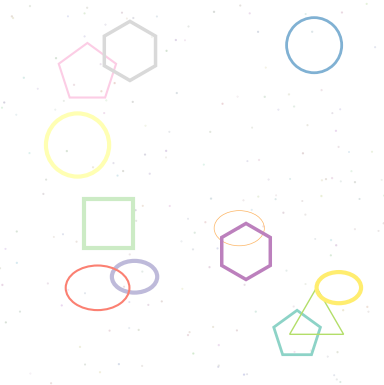[{"shape": "pentagon", "thickness": 2, "radius": 0.32, "center": [0.772, 0.13]}, {"shape": "circle", "thickness": 3, "radius": 0.41, "center": [0.201, 0.623]}, {"shape": "oval", "thickness": 3, "radius": 0.29, "center": [0.349, 0.281]}, {"shape": "oval", "thickness": 1.5, "radius": 0.41, "center": [0.253, 0.252]}, {"shape": "circle", "thickness": 2, "radius": 0.36, "center": [0.816, 0.883]}, {"shape": "oval", "thickness": 0.5, "radius": 0.33, "center": [0.621, 0.407]}, {"shape": "triangle", "thickness": 1, "radius": 0.4, "center": [0.822, 0.172]}, {"shape": "pentagon", "thickness": 1.5, "radius": 0.39, "center": [0.227, 0.81]}, {"shape": "hexagon", "thickness": 2.5, "radius": 0.38, "center": [0.337, 0.868]}, {"shape": "hexagon", "thickness": 2.5, "radius": 0.36, "center": [0.639, 0.347]}, {"shape": "square", "thickness": 3, "radius": 0.32, "center": [0.281, 0.419]}, {"shape": "oval", "thickness": 3, "radius": 0.29, "center": [0.88, 0.253]}]